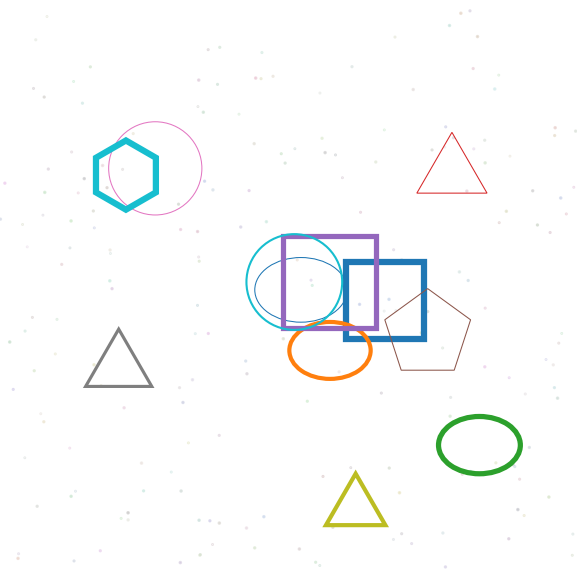[{"shape": "oval", "thickness": 0.5, "radius": 0.4, "center": [0.521, 0.497]}, {"shape": "square", "thickness": 3, "radius": 0.34, "center": [0.667, 0.479]}, {"shape": "oval", "thickness": 2, "radius": 0.35, "center": [0.571, 0.392]}, {"shape": "oval", "thickness": 2.5, "radius": 0.35, "center": [0.83, 0.228]}, {"shape": "triangle", "thickness": 0.5, "radius": 0.35, "center": [0.783, 0.7]}, {"shape": "square", "thickness": 2.5, "radius": 0.4, "center": [0.571, 0.511]}, {"shape": "pentagon", "thickness": 0.5, "radius": 0.39, "center": [0.741, 0.421]}, {"shape": "circle", "thickness": 0.5, "radius": 0.4, "center": [0.269, 0.708]}, {"shape": "triangle", "thickness": 1.5, "radius": 0.33, "center": [0.206, 0.363]}, {"shape": "triangle", "thickness": 2, "radius": 0.3, "center": [0.616, 0.12]}, {"shape": "circle", "thickness": 1, "radius": 0.41, "center": [0.51, 0.511]}, {"shape": "hexagon", "thickness": 3, "radius": 0.3, "center": [0.218, 0.696]}]